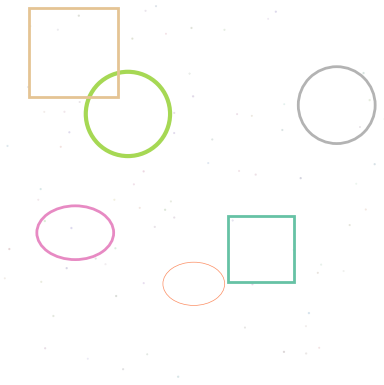[{"shape": "square", "thickness": 2, "radius": 0.43, "center": [0.677, 0.354]}, {"shape": "oval", "thickness": 0.5, "radius": 0.4, "center": [0.503, 0.263]}, {"shape": "oval", "thickness": 2, "radius": 0.5, "center": [0.195, 0.396]}, {"shape": "circle", "thickness": 3, "radius": 0.55, "center": [0.332, 0.704]}, {"shape": "square", "thickness": 2, "radius": 0.57, "center": [0.191, 0.864]}, {"shape": "circle", "thickness": 2, "radius": 0.5, "center": [0.875, 0.727]}]